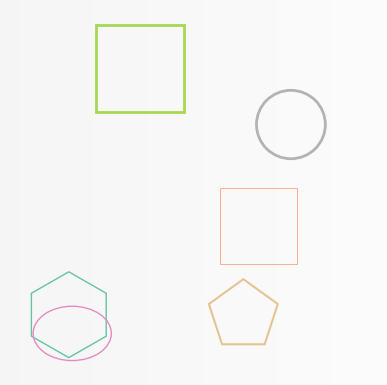[{"shape": "hexagon", "thickness": 1, "radius": 0.56, "center": [0.178, 0.183]}, {"shape": "square", "thickness": 0.5, "radius": 0.5, "center": [0.666, 0.413]}, {"shape": "oval", "thickness": 1, "radius": 0.5, "center": [0.186, 0.134]}, {"shape": "square", "thickness": 2, "radius": 0.57, "center": [0.361, 0.823]}, {"shape": "pentagon", "thickness": 1.5, "radius": 0.47, "center": [0.628, 0.181]}, {"shape": "circle", "thickness": 2, "radius": 0.44, "center": [0.751, 0.677]}]